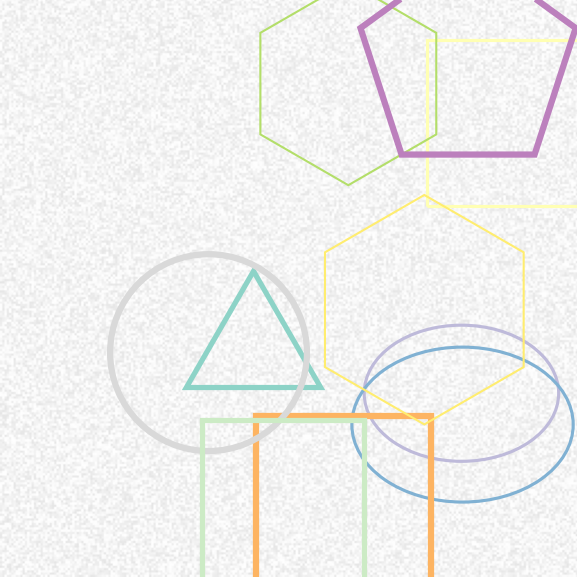[{"shape": "triangle", "thickness": 2.5, "radius": 0.67, "center": [0.439, 0.395]}, {"shape": "square", "thickness": 1.5, "radius": 0.72, "center": [0.882, 0.786]}, {"shape": "oval", "thickness": 1.5, "radius": 0.84, "center": [0.799, 0.318]}, {"shape": "oval", "thickness": 1.5, "radius": 0.96, "center": [0.801, 0.264]}, {"shape": "square", "thickness": 3, "radius": 0.76, "center": [0.594, 0.127]}, {"shape": "hexagon", "thickness": 1, "radius": 0.88, "center": [0.603, 0.854]}, {"shape": "circle", "thickness": 3, "radius": 0.85, "center": [0.361, 0.389]}, {"shape": "pentagon", "thickness": 3, "radius": 0.98, "center": [0.811, 0.89]}, {"shape": "square", "thickness": 2.5, "radius": 0.7, "center": [0.49, 0.131]}, {"shape": "hexagon", "thickness": 1, "radius": 0.99, "center": [0.735, 0.463]}]